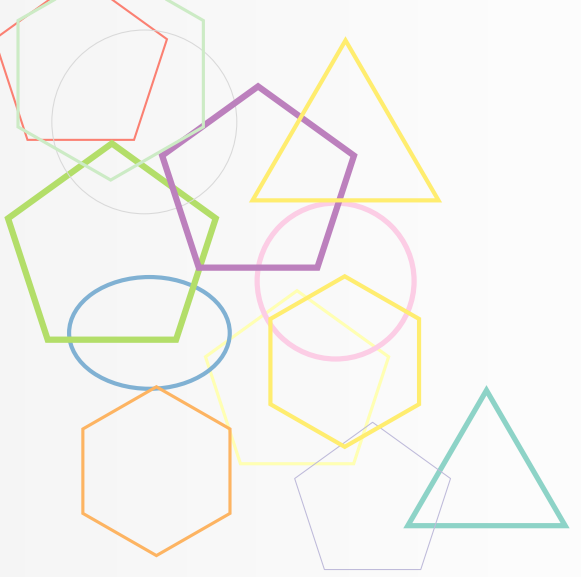[{"shape": "triangle", "thickness": 2.5, "radius": 0.78, "center": [0.837, 0.167]}, {"shape": "pentagon", "thickness": 1.5, "radius": 0.83, "center": [0.511, 0.33]}, {"shape": "pentagon", "thickness": 0.5, "radius": 0.7, "center": [0.641, 0.127]}, {"shape": "pentagon", "thickness": 1, "radius": 0.78, "center": [0.139, 0.883]}, {"shape": "oval", "thickness": 2, "radius": 0.69, "center": [0.257, 0.423]}, {"shape": "hexagon", "thickness": 1.5, "radius": 0.73, "center": [0.269, 0.183]}, {"shape": "pentagon", "thickness": 3, "radius": 0.94, "center": [0.192, 0.563]}, {"shape": "circle", "thickness": 2.5, "radius": 0.68, "center": [0.577, 0.512]}, {"shape": "circle", "thickness": 0.5, "radius": 0.8, "center": [0.248, 0.788]}, {"shape": "pentagon", "thickness": 3, "radius": 0.87, "center": [0.444, 0.676]}, {"shape": "hexagon", "thickness": 1.5, "radius": 0.92, "center": [0.19, 0.871]}, {"shape": "triangle", "thickness": 2, "radius": 0.92, "center": [0.594, 0.745]}, {"shape": "hexagon", "thickness": 2, "radius": 0.74, "center": [0.593, 0.373]}]